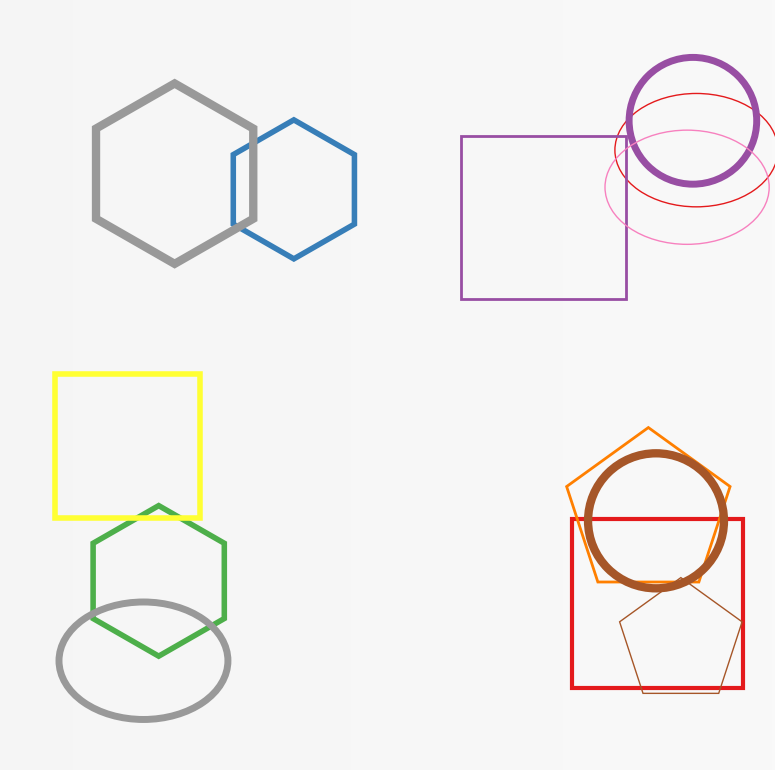[{"shape": "square", "thickness": 1.5, "radius": 0.55, "center": [0.849, 0.216]}, {"shape": "oval", "thickness": 0.5, "radius": 0.53, "center": [0.899, 0.805]}, {"shape": "hexagon", "thickness": 2, "radius": 0.45, "center": [0.379, 0.754]}, {"shape": "hexagon", "thickness": 2, "radius": 0.49, "center": [0.205, 0.246]}, {"shape": "circle", "thickness": 2.5, "radius": 0.41, "center": [0.894, 0.843]}, {"shape": "square", "thickness": 1, "radius": 0.53, "center": [0.701, 0.718]}, {"shape": "pentagon", "thickness": 1, "radius": 0.55, "center": [0.837, 0.334]}, {"shape": "square", "thickness": 2, "radius": 0.47, "center": [0.165, 0.421]}, {"shape": "pentagon", "thickness": 0.5, "radius": 0.42, "center": [0.879, 0.167]}, {"shape": "circle", "thickness": 3, "radius": 0.44, "center": [0.846, 0.324]}, {"shape": "oval", "thickness": 0.5, "radius": 0.53, "center": [0.887, 0.757]}, {"shape": "oval", "thickness": 2.5, "radius": 0.54, "center": [0.185, 0.142]}, {"shape": "hexagon", "thickness": 3, "radius": 0.59, "center": [0.225, 0.774]}]